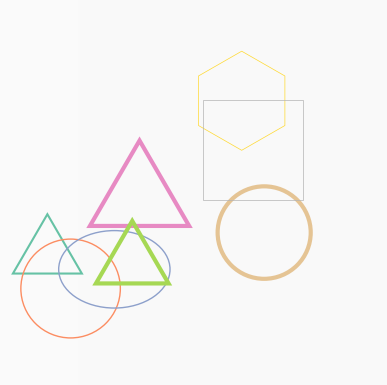[{"shape": "triangle", "thickness": 1.5, "radius": 0.51, "center": [0.122, 0.341]}, {"shape": "circle", "thickness": 1, "radius": 0.64, "center": [0.182, 0.251]}, {"shape": "oval", "thickness": 1, "radius": 0.72, "center": [0.295, 0.3]}, {"shape": "triangle", "thickness": 3, "radius": 0.74, "center": [0.36, 0.487]}, {"shape": "triangle", "thickness": 3, "radius": 0.54, "center": [0.341, 0.318]}, {"shape": "hexagon", "thickness": 0.5, "radius": 0.64, "center": [0.624, 0.738]}, {"shape": "circle", "thickness": 3, "radius": 0.6, "center": [0.682, 0.396]}, {"shape": "square", "thickness": 0.5, "radius": 0.65, "center": [0.652, 0.611]}]